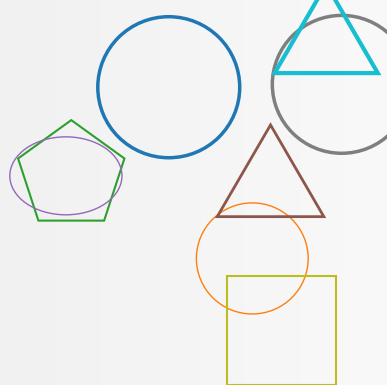[{"shape": "circle", "thickness": 2.5, "radius": 0.92, "center": [0.436, 0.773]}, {"shape": "circle", "thickness": 1, "radius": 0.72, "center": [0.651, 0.329]}, {"shape": "pentagon", "thickness": 1.5, "radius": 0.72, "center": [0.184, 0.544]}, {"shape": "oval", "thickness": 1, "radius": 0.72, "center": [0.17, 0.543]}, {"shape": "triangle", "thickness": 2, "radius": 0.79, "center": [0.698, 0.517]}, {"shape": "circle", "thickness": 2.5, "radius": 0.9, "center": [0.882, 0.781]}, {"shape": "square", "thickness": 1.5, "radius": 0.71, "center": [0.726, 0.141]}, {"shape": "triangle", "thickness": 3, "radius": 0.77, "center": [0.842, 0.887]}]